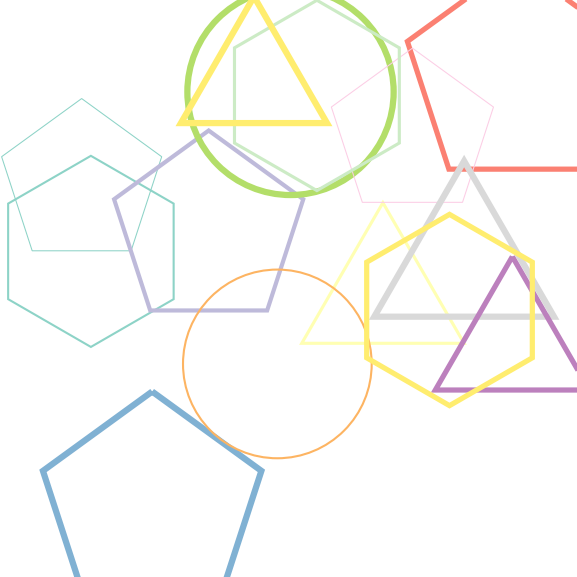[{"shape": "pentagon", "thickness": 0.5, "radius": 0.73, "center": [0.141, 0.683]}, {"shape": "hexagon", "thickness": 1, "radius": 0.83, "center": [0.157, 0.564]}, {"shape": "triangle", "thickness": 1.5, "radius": 0.81, "center": [0.663, 0.486]}, {"shape": "pentagon", "thickness": 2, "radius": 0.86, "center": [0.361, 0.601]}, {"shape": "pentagon", "thickness": 2.5, "radius": 0.99, "center": [0.894, 0.866]}, {"shape": "pentagon", "thickness": 3, "radius": 0.99, "center": [0.263, 0.122]}, {"shape": "circle", "thickness": 1, "radius": 0.82, "center": [0.48, 0.369]}, {"shape": "circle", "thickness": 3, "radius": 0.89, "center": [0.503, 0.84]}, {"shape": "pentagon", "thickness": 0.5, "radius": 0.74, "center": [0.714, 0.768]}, {"shape": "triangle", "thickness": 3, "radius": 0.9, "center": [0.804, 0.541]}, {"shape": "triangle", "thickness": 2.5, "radius": 0.77, "center": [0.887, 0.401]}, {"shape": "hexagon", "thickness": 1.5, "radius": 0.82, "center": [0.549, 0.834]}, {"shape": "triangle", "thickness": 3, "radius": 0.73, "center": [0.44, 0.859]}, {"shape": "hexagon", "thickness": 2.5, "radius": 0.83, "center": [0.778, 0.462]}]